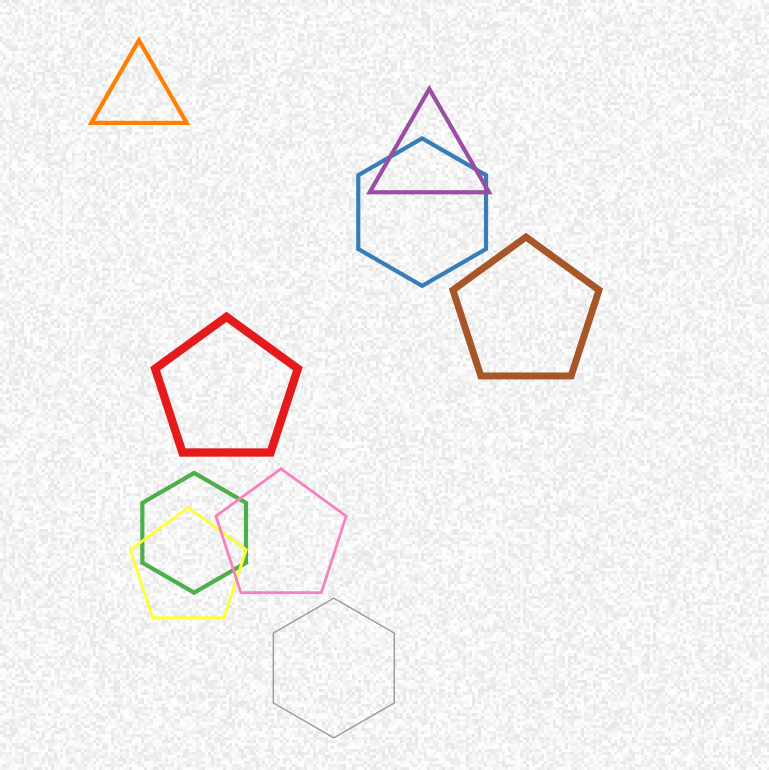[{"shape": "pentagon", "thickness": 3, "radius": 0.49, "center": [0.294, 0.491]}, {"shape": "hexagon", "thickness": 1.5, "radius": 0.48, "center": [0.548, 0.725]}, {"shape": "hexagon", "thickness": 1.5, "radius": 0.39, "center": [0.252, 0.308]}, {"shape": "triangle", "thickness": 1.5, "radius": 0.45, "center": [0.558, 0.795]}, {"shape": "triangle", "thickness": 1.5, "radius": 0.36, "center": [0.18, 0.876]}, {"shape": "pentagon", "thickness": 1, "radius": 0.4, "center": [0.244, 0.262]}, {"shape": "pentagon", "thickness": 2.5, "radius": 0.5, "center": [0.683, 0.592]}, {"shape": "pentagon", "thickness": 1, "radius": 0.44, "center": [0.365, 0.302]}, {"shape": "hexagon", "thickness": 0.5, "radius": 0.45, "center": [0.434, 0.132]}]